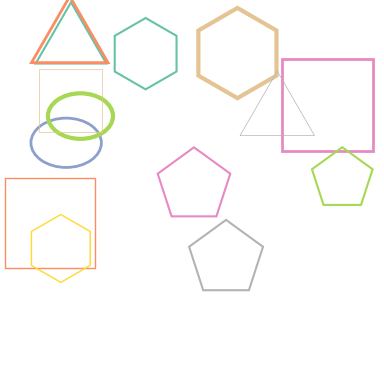[{"shape": "triangle", "thickness": 1.5, "radius": 0.53, "center": [0.184, 0.888]}, {"shape": "hexagon", "thickness": 1.5, "radius": 0.46, "center": [0.378, 0.861]}, {"shape": "square", "thickness": 1, "radius": 0.58, "center": [0.129, 0.422]}, {"shape": "triangle", "thickness": 2, "radius": 0.57, "center": [0.181, 0.895]}, {"shape": "oval", "thickness": 2, "radius": 0.46, "center": [0.172, 0.629]}, {"shape": "pentagon", "thickness": 1.5, "radius": 0.5, "center": [0.504, 0.518]}, {"shape": "square", "thickness": 2, "radius": 0.59, "center": [0.85, 0.727]}, {"shape": "pentagon", "thickness": 1.5, "radius": 0.41, "center": [0.889, 0.535]}, {"shape": "oval", "thickness": 3, "radius": 0.42, "center": [0.209, 0.698]}, {"shape": "hexagon", "thickness": 1, "radius": 0.44, "center": [0.158, 0.355]}, {"shape": "hexagon", "thickness": 3, "radius": 0.59, "center": [0.617, 0.862]}, {"shape": "square", "thickness": 0.5, "radius": 0.41, "center": [0.183, 0.74]}, {"shape": "pentagon", "thickness": 1.5, "radius": 0.5, "center": [0.587, 0.328]}, {"shape": "triangle", "thickness": 0.5, "radius": 0.56, "center": [0.72, 0.704]}]